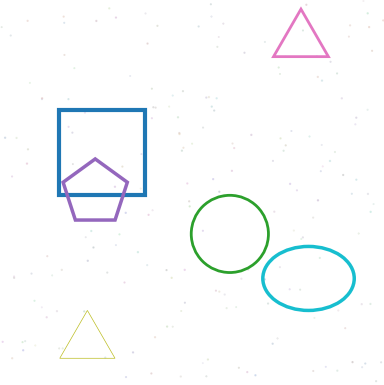[{"shape": "square", "thickness": 3, "radius": 0.56, "center": [0.266, 0.604]}, {"shape": "circle", "thickness": 2, "radius": 0.5, "center": [0.597, 0.392]}, {"shape": "pentagon", "thickness": 2.5, "radius": 0.44, "center": [0.247, 0.499]}, {"shape": "triangle", "thickness": 2, "radius": 0.41, "center": [0.782, 0.894]}, {"shape": "triangle", "thickness": 0.5, "radius": 0.41, "center": [0.227, 0.111]}, {"shape": "oval", "thickness": 2.5, "radius": 0.59, "center": [0.801, 0.277]}]